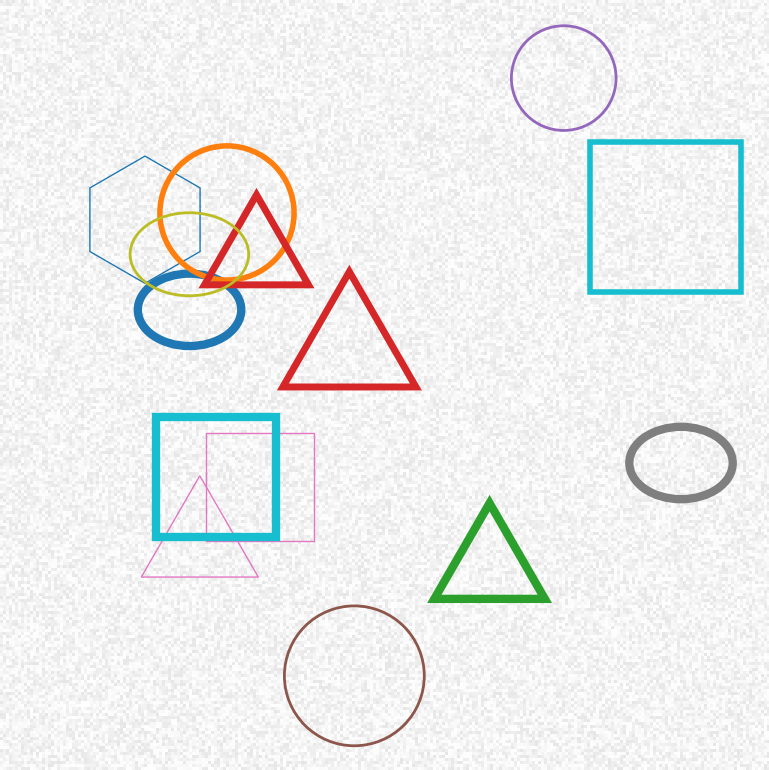[{"shape": "hexagon", "thickness": 0.5, "radius": 0.41, "center": [0.188, 0.715]}, {"shape": "oval", "thickness": 3, "radius": 0.34, "center": [0.246, 0.598]}, {"shape": "circle", "thickness": 2, "radius": 0.44, "center": [0.295, 0.723]}, {"shape": "triangle", "thickness": 3, "radius": 0.41, "center": [0.636, 0.264]}, {"shape": "triangle", "thickness": 2.5, "radius": 0.5, "center": [0.454, 0.547]}, {"shape": "triangle", "thickness": 2.5, "radius": 0.39, "center": [0.333, 0.669]}, {"shape": "circle", "thickness": 1, "radius": 0.34, "center": [0.732, 0.899]}, {"shape": "circle", "thickness": 1, "radius": 0.45, "center": [0.46, 0.122]}, {"shape": "square", "thickness": 0.5, "radius": 0.35, "center": [0.338, 0.368]}, {"shape": "triangle", "thickness": 0.5, "radius": 0.44, "center": [0.259, 0.294]}, {"shape": "oval", "thickness": 3, "radius": 0.34, "center": [0.884, 0.399]}, {"shape": "oval", "thickness": 1, "radius": 0.39, "center": [0.246, 0.67]}, {"shape": "square", "thickness": 3, "radius": 0.39, "center": [0.281, 0.38]}, {"shape": "square", "thickness": 2, "radius": 0.49, "center": [0.864, 0.718]}]